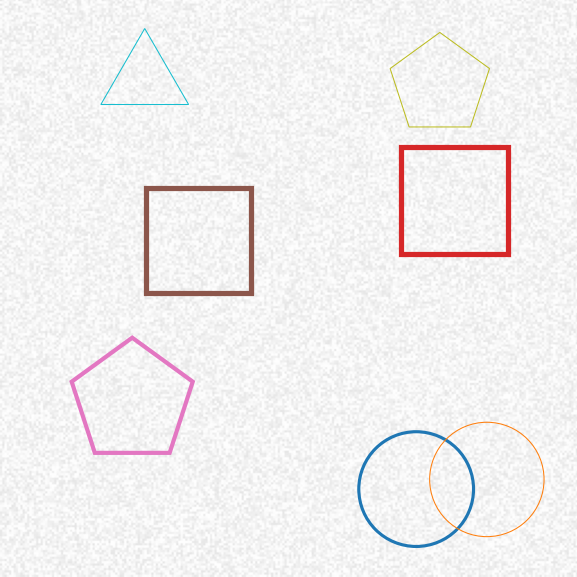[{"shape": "circle", "thickness": 1.5, "radius": 0.5, "center": [0.721, 0.152]}, {"shape": "circle", "thickness": 0.5, "radius": 0.5, "center": [0.843, 0.169]}, {"shape": "square", "thickness": 2.5, "radius": 0.46, "center": [0.787, 0.652]}, {"shape": "square", "thickness": 2.5, "radius": 0.45, "center": [0.344, 0.583]}, {"shape": "pentagon", "thickness": 2, "radius": 0.55, "center": [0.229, 0.304]}, {"shape": "pentagon", "thickness": 0.5, "radius": 0.45, "center": [0.762, 0.852]}, {"shape": "triangle", "thickness": 0.5, "radius": 0.44, "center": [0.251, 0.862]}]